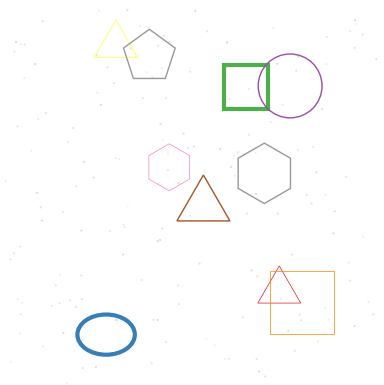[{"shape": "triangle", "thickness": 0.5, "radius": 0.32, "center": [0.725, 0.245]}, {"shape": "oval", "thickness": 3, "radius": 0.37, "center": [0.276, 0.131]}, {"shape": "square", "thickness": 3, "radius": 0.29, "center": [0.638, 0.775]}, {"shape": "circle", "thickness": 1, "radius": 0.41, "center": [0.754, 0.777]}, {"shape": "square", "thickness": 0.5, "radius": 0.41, "center": [0.785, 0.214]}, {"shape": "triangle", "thickness": 0.5, "radius": 0.33, "center": [0.301, 0.883]}, {"shape": "triangle", "thickness": 1, "radius": 0.4, "center": [0.528, 0.466]}, {"shape": "hexagon", "thickness": 0.5, "radius": 0.31, "center": [0.44, 0.565]}, {"shape": "hexagon", "thickness": 1, "radius": 0.39, "center": [0.687, 0.55]}, {"shape": "pentagon", "thickness": 1, "radius": 0.35, "center": [0.388, 0.853]}]